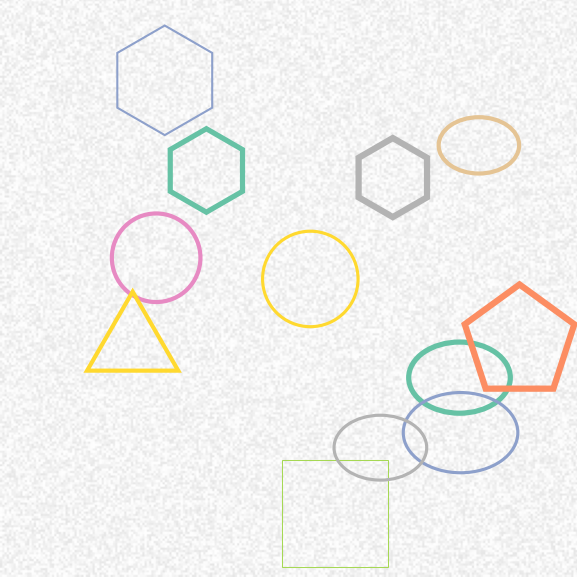[{"shape": "oval", "thickness": 2.5, "radius": 0.44, "center": [0.796, 0.345]}, {"shape": "hexagon", "thickness": 2.5, "radius": 0.36, "center": [0.357, 0.704]}, {"shape": "pentagon", "thickness": 3, "radius": 0.5, "center": [0.9, 0.407]}, {"shape": "oval", "thickness": 1.5, "radius": 0.5, "center": [0.797, 0.25]}, {"shape": "hexagon", "thickness": 1, "radius": 0.47, "center": [0.285, 0.86]}, {"shape": "circle", "thickness": 2, "radius": 0.38, "center": [0.27, 0.553]}, {"shape": "square", "thickness": 0.5, "radius": 0.46, "center": [0.58, 0.11]}, {"shape": "circle", "thickness": 1.5, "radius": 0.41, "center": [0.537, 0.516]}, {"shape": "triangle", "thickness": 2, "radius": 0.46, "center": [0.23, 0.403]}, {"shape": "oval", "thickness": 2, "radius": 0.35, "center": [0.829, 0.747]}, {"shape": "oval", "thickness": 1.5, "radius": 0.4, "center": [0.659, 0.224]}, {"shape": "hexagon", "thickness": 3, "radius": 0.34, "center": [0.68, 0.692]}]